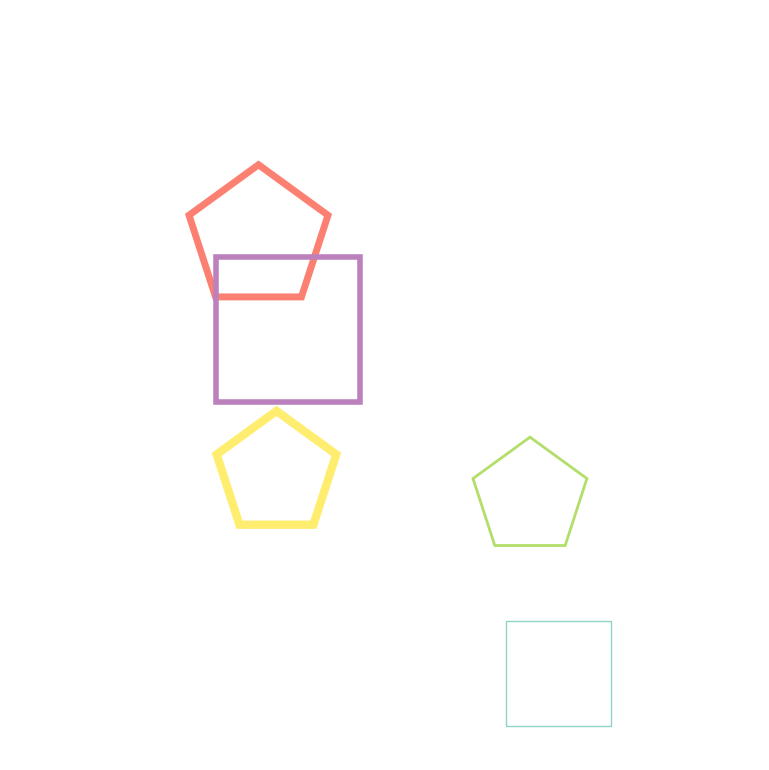[{"shape": "square", "thickness": 0.5, "radius": 0.34, "center": [0.726, 0.126]}, {"shape": "pentagon", "thickness": 2.5, "radius": 0.47, "center": [0.336, 0.691]}, {"shape": "pentagon", "thickness": 1, "radius": 0.39, "center": [0.688, 0.354]}, {"shape": "square", "thickness": 2, "radius": 0.47, "center": [0.374, 0.572]}, {"shape": "pentagon", "thickness": 3, "radius": 0.41, "center": [0.359, 0.385]}]